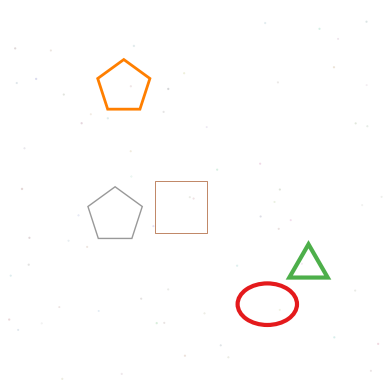[{"shape": "oval", "thickness": 3, "radius": 0.39, "center": [0.694, 0.21]}, {"shape": "triangle", "thickness": 3, "radius": 0.29, "center": [0.801, 0.308]}, {"shape": "pentagon", "thickness": 2, "radius": 0.36, "center": [0.322, 0.774]}, {"shape": "square", "thickness": 0.5, "radius": 0.34, "center": [0.469, 0.461]}, {"shape": "pentagon", "thickness": 1, "radius": 0.37, "center": [0.299, 0.441]}]